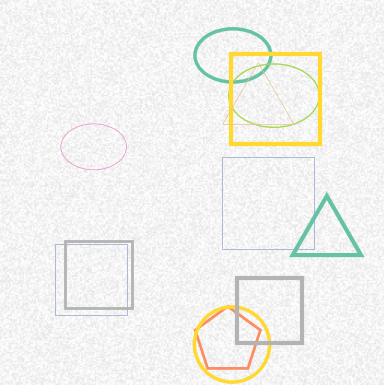[{"shape": "triangle", "thickness": 3, "radius": 0.51, "center": [0.849, 0.389]}, {"shape": "oval", "thickness": 2.5, "radius": 0.49, "center": [0.605, 0.856]}, {"shape": "pentagon", "thickness": 2, "radius": 0.44, "center": [0.592, 0.115]}, {"shape": "square", "thickness": 0.5, "radius": 0.47, "center": [0.236, 0.274]}, {"shape": "square", "thickness": 0.5, "radius": 0.6, "center": [0.696, 0.473]}, {"shape": "oval", "thickness": 0.5, "radius": 0.43, "center": [0.243, 0.619]}, {"shape": "oval", "thickness": 1, "radius": 0.59, "center": [0.712, 0.752]}, {"shape": "circle", "thickness": 2.5, "radius": 0.49, "center": [0.603, 0.105]}, {"shape": "square", "thickness": 3, "radius": 0.58, "center": [0.716, 0.744]}, {"shape": "triangle", "thickness": 0.5, "radius": 0.53, "center": [0.671, 0.73]}, {"shape": "square", "thickness": 2, "radius": 0.44, "center": [0.256, 0.287]}, {"shape": "square", "thickness": 3, "radius": 0.42, "center": [0.701, 0.193]}]